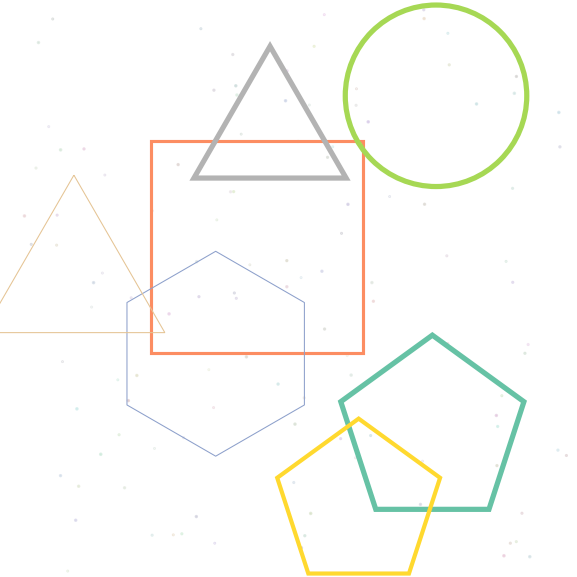[{"shape": "pentagon", "thickness": 2.5, "radius": 0.83, "center": [0.749, 0.252]}, {"shape": "square", "thickness": 1.5, "radius": 0.92, "center": [0.445, 0.571]}, {"shape": "hexagon", "thickness": 0.5, "radius": 0.89, "center": [0.373, 0.387]}, {"shape": "circle", "thickness": 2.5, "radius": 0.79, "center": [0.755, 0.833]}, {"shape": "pentagon", "thickness": 2, "radius": 0.74, "center": [0.621, 0.126]}, {"shape": "triangle", "thickness": 0.5, "radius": 0.91, "center": [0.128, 0.514]}, {"shape": "triangle", "thickness": 2.5, "radius": 0.76, "center": [0.468, 0.767]}]